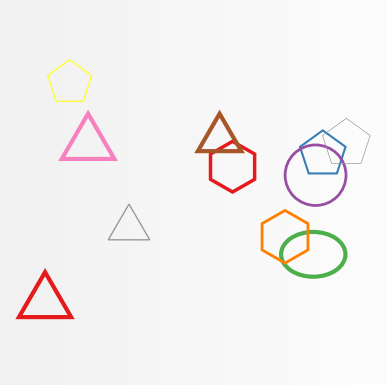[{"shape": "hexagon", "thickness": 2.5, "radius": 0.33, "center": [0.6, 0.567]}, {"shape": "triangle", "thickness": 3, "radius": 0.39, "center": [0.116, 0.215]}, {"shape": "pentagon", "thickness": 1.5, "radius": 0.31, "center": [0.833, 0.599]}, {"shape": "oval", "thickness": 3, "radius": 0.42, "center": [0.808, 0.339]}, {"shape": "circle", "thickness": 2, "radius": 0.39, "center": [0.814, 0.545]}, {"shape": "hexagon", "thickness": 2, "radius": 0.34, "center": [0.736, 0.385]}, {"shape": "pentagon", "thickness": 1, "radius": 0.3, "center": [0.18, 0.785]}, {"shape": "triangle", "thickness": 3, "radius": 0.32, "center": [0.567, 0.64]}, {"shape": "triangle", "thickness": 3, "radius": 0.39, "center": [0.227, 0.626]}, {"shape": "pentagon", "thickness": 0.5, "radius": 0.32, "center": [0.894, 0.628]}, {"shape": "triangle", "thickness": 1, "radius": 0.31, "center": [0.333, 0.408]}]